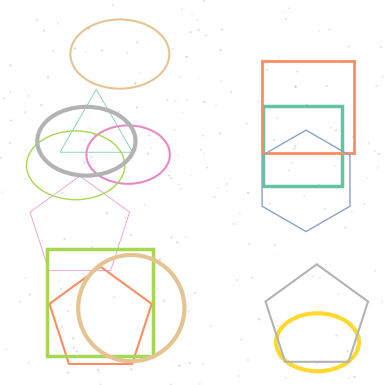[{"shape": "triangle", "thickness": 0.5, "radius": 0.54, "center": [0.25, 0.659]}, {"shape": "square", "thickness": 2.5, "radius": 0.52, "center": [0.786, 0.621]}, {"shape": "pentagon", "thickness": 1.5, "radius": 0.7, "center": [0.261, 0.168]}, {"shape": "square", "thickness": 2, "radius": 0.6, "center": [0.8, 0.722]}, {"shape": "hexagon", "thickness": 1, "radius": 0.66, "center": [0.795, 0.53]}, {"shape": "oval", "thickness": 1.5, "radius": 0.54, "center": [0.333, 0.598]}, {"shape": "pentagon", "thickness": 0.5, "radius": 0.68, "center": [0.207, 0.407]}, {"shape": "square", "thickness": 2.5, "radius": 0.69, "center": [0.259, 0.214]}, {"shape": "oval", "thickness": 1, "radius": 0.64, "center": [0.196, 0.571]}, {"shape": "oval", "thickness": 3, "radius": 0.54, "center": [0.825, 0.111]}, {"shape": "oval", "thickness": 1.5, "radius": 0.64, "center": [0.311, 0.86]}, {"shape": "circle", "thickness": 3, "radius": 0.69, "center": [0.341, 0.2]}, {"shape": "oval", "thickness": 3, "radius": 0.64, "center": [0.224, 0.633]}, {"shape": "pentagon", "thickness": 1.5, "radius": 0.7, "center": [0.823, 0.174]}]